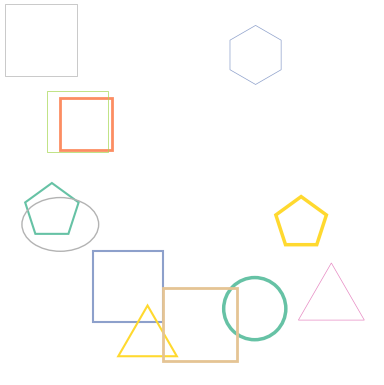[{"shape": "circle", "thickness": 2.5, "radius": 0.4, "center": [0.662, 0.198]}, {"shape": "pentagon", "thickness": 1.5, "radius": 0.36, "center": [0.135, 0.452]}, {"shape": "square", "thickness": 2, "radius": 0.34, "center": [0.222, 0.678]}, {"shape": "hexagon", "thickness": 0.5, "radius": 0.38, "center": [0.664, 0.857]}, {"shape": "square", "thickness": 1.5, "radius": 0.46, "center": [0.333, 0.257]}, {"shape": "triangle", "thickness": 0.5, "radius": 0.49, "center": [0.861, 0.218]}, {"shape": "square", "thickness": 0.5, "radius": 0.4, "center": [0.2, 0.684]}, {"shape": "pentagon", "thickness": 2.5, "radius": 0.35, "center": [0.782, 0.42]}, {"shape": "triangle", "thickness": 1.5, "radius": 0.44, "center": [0.383, 0.119]}, {"shape": "square", "thickness": 2, "radius": 0.48, "center": [0.52, 0.156]}, {"shape": "oval", "thickness": 1, "radius": 0.5, "center": [0.157, 0.417]}, {"shape": "square", "thickness": 0.5, "radius": 0.47, "center": [0.106, 0.896]}]